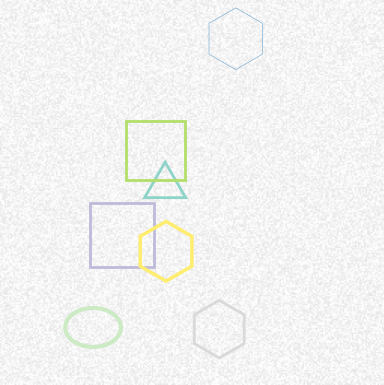[{"shape": "triangle", "thickness": 2, "radius": 0.31, "center": [0.429, 0.517]}, {"shape": "square", "thickness": 2, "radius": 0.41, "center": [0.317, 0.39]}, {"shape": "hexagon", "thickness": 0.5, "radius": 0.4, "center": [0.612, 0.899]}, {"shape": "square", "thickness": 2, "radius": 0.39, "center": [0.404, 0.609]}, {"shape": "hexagon", "thickness": 2, "radius": 0.37, "center": [0.569, 0.145]}, {"shape": "oval", "thickness": 3, "radius": 0.36, "center": [0.242, 0.149]}, {"shape": "hexagon", "thickness": 2.5, "radius": 0.39, "center": [0.431, 0.347]}]